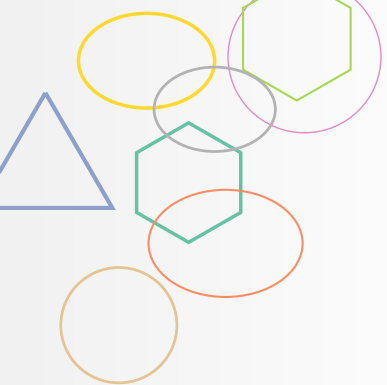[{"shape": "hexagon", "thickness": 2.5, "radius": 0.78, "center": [0.487, 0.526]}, {"shape": "oval", "thickness": 1.5, "radius": 0.99, "center": [0.582, 0.368]}, {"shape": "triangle", "thickness": 3, "radius": 1.0, "center": [0.117, 0.56]}, {"shape": "circle", "thickness": 1, "radius": 0.99, "center": [0.786, 0.852]}, {"shape": "hexagon", "thickness": 1.5, "radius": 0.8, "center": [0.766, 0.899]}, {"shape": "oval", "thickness": 2.5, "radius": 0.88, "center": [0.378, 0.842]}, {"shape": "circle", "thickness": 2, "radius": 0.75, "center": [0.307, 0.155]}, {"shape": "oval", "thickness": 2, "radius": 0.78, "center": [0.554, 0.716]}]